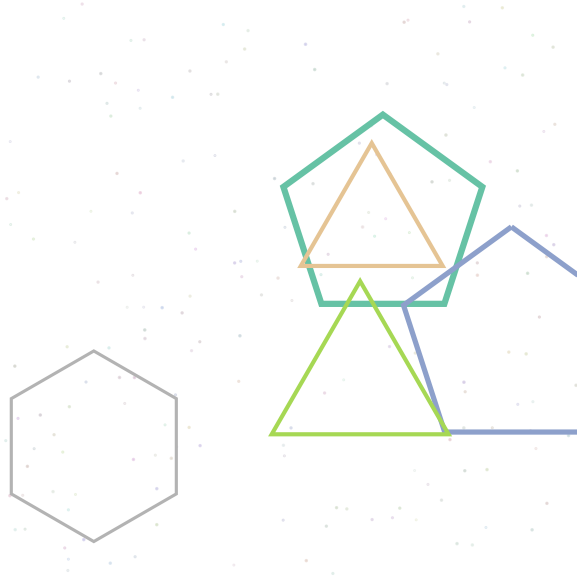[{"shape": "pentagon", "thickness": 3, "radius": 0.91, "center": [0.663, 0.62]}, {"shape": "pentagon", "thickness": 2.5, "radius": 0.98, "center": [0.886, 0.41]}, {"shape": "triangle", "thickness": 2, "radius": 0.88, "center": [0.624, 0.336]}, {"shape": "triangle", "thickness": 2, "radius": 0.71, "center": [0.644, 0.61]}, {"shape": "hexagon", "thickness": 1.5, "radius": 0.82, "center": [0.162, 0.226]}]